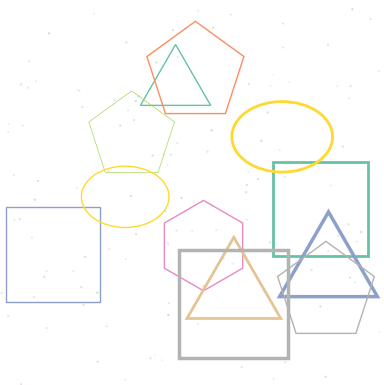[{"shape": "square", "thickness": 2, "radius": 0.61, "center": [0.832, 0.457]}, {"shape": "triangle", "thickness": 1, "radius": 0.53, "center": [0.456, 0.779]}, {"shape": "pentagon", "thickness": 1, "radius": 0.66, "center": [0.508, 0.812]}, {"shape": "square", "thickness": 1, "radius": 0.61, "center": [0.138, 0.339]}, {"shape": "triangle", "thickness": 2.5, "radius": 0.73, "center": [0.853, 0.303]}, {"shape": "hexagon", "thickness": 1, "radius": 0.59, "center": [0.529, 0.362]}, {"shape": "pentagon", "thickness": 0.5, "radius": 0.58, "center": [0.342, 0.647]}, {"shape": "oval", "thickness": 2, "radius": 0.65, "center": [0.733, 0.645]}, {"shape": "oval", "thickness": 1, "radius": 0.57, "center": [0.325, 0.489]}, {"shape": "triangle", "thickness": 2, "radius": 0.7, "center": [0.607, 0.243]}, {"shape": "square", "thickness": 2.5, "radius": 0.7, "center": [0.607, 0.21]}, {"shape": "pentagon", "thickness": 1, "radius": 0.66, "center": [0.847, 0.241]}]